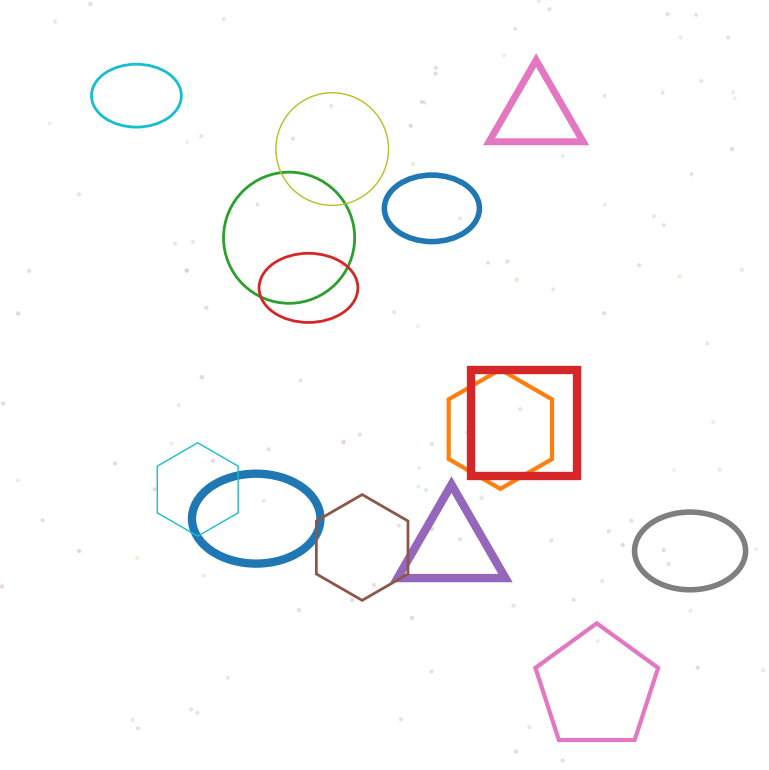[{"shape": "oval", "thickness": 2, "radius": 0.31, "center": [0.561, 0.729]}, {"shape": "oval", "thickness": 3, "radius": 0.42, "center": [0.333, 0.326]}, {"shape": "hexagon", "thickness": 1.5, "radius": 0.39, "center": [0.65, 0.443]}, {"shape": "circle", "thickness": 1, "radius": 0.43, "center": [0.375, 0.691]}, {"shape": "oval", "thickness": 1, "radius": 0.32, "center": [0.401, 0.626]}, {"shape": "square", "thickness": 3, "radius": 0.34, "center": [0.68, 0.451]}, {"shape": "triangle", "thickness": 3, "radius": 0.4, "center": [0.586, 0.29]}, {"shape": "hexagon", "thickness": 1, "radius": 0.34, "center": [0.47, 0.289]}, {"shape": "pentagon", "thickness": 1.5, "radius": 0.42, "center": [0.775, 0.107]}, {"shape": "triangle", "thickness": 2.5, "radius": 0.35, "center": [0.696, 0.851]}, {"shape": "oval", "thickness": 2, "radius": 0.36, "center": [0.896, 0.284]}, {"shape": "circle", "thickness": 0.5, "radius": 0.37, "center": [0.431, 0.806]}, {"shape": "oval", "thickness": 1, "radius": 0.29, "center": [0.177, 0.876]}, {"shape": "hexagon", "thickness": 0.5, "radius": 0.3, "center": [0.257, 0.364]}]